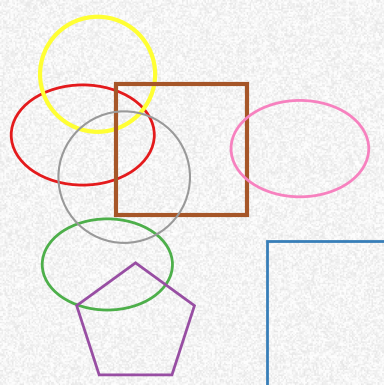[{"shape": "oval", "thickness": 2, "radius": 0.93, "center": [0.215, 0.649]}, {"shape": "square", "thickness": 2, "radius": 0.99, "center": [0.89, 0.177]}, {"shape": "oval", "thickness": 2, "radius": 0.85, "center": [0.279, 0.313]}, {"shape": "pentagon", "thickness": 2, "radius": 0.8, "center": [0.352, 0.156]}, {"shape": "circle", "thickness": 3, "radius": 0.75, "center": [0.254, 0.807]}, {"shape": "square", "thickness": 3, "radius": 0.85, "center": [0.472, 0.612]}, {"shape": "oval", "thickness": 2, "radius": 0.89, "center": [0.779, 0.614]}, {"shape": "circle", "thickness": 1.5, "radius": 0.85, "center": [0.323, 0.54]}]